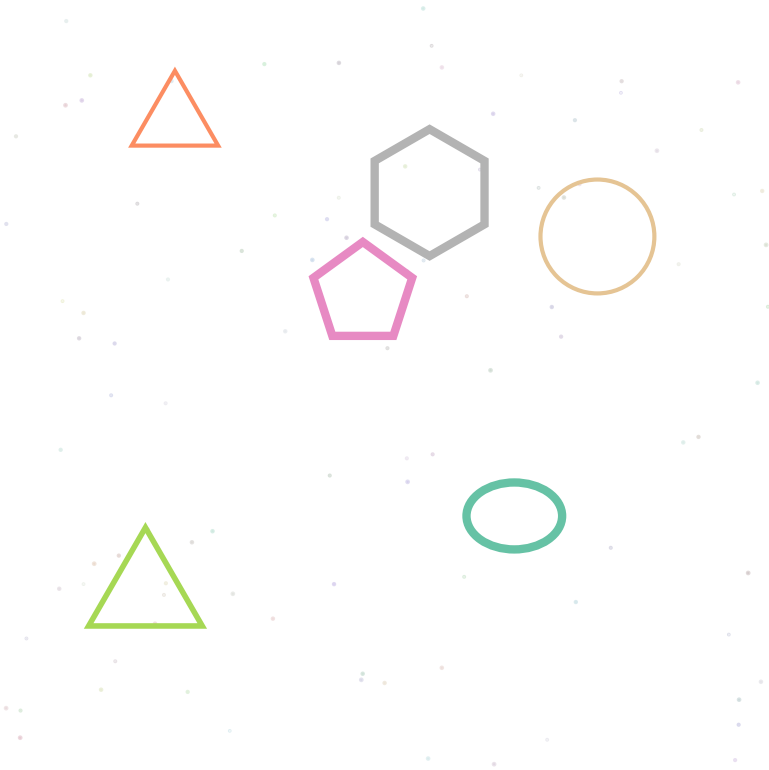[{"shape": "oval", "thickness": 3, "radius": 0.31, "center": [0.668, 0.33]}, {"shape": "triangle", "thickness": 1.5, "radius": 0.32, "center": [0.227, 0.843]}, {"shape": "pentagon", "thickness": 3, "radius": 0.34, "center": [0.471, 0.618]}, {"shape": "triangle", "thickness": 2, "radius": 0.43, "center": [0.189, 0.23]}, {"shape": "circle", "thickness": 1.5, "radius": 0.37, "center": [0.776, 0.693]}, {"shape": "hexagon", "thickness": 3, "radius": 0.41, "center": [0.558, 0.75]}]